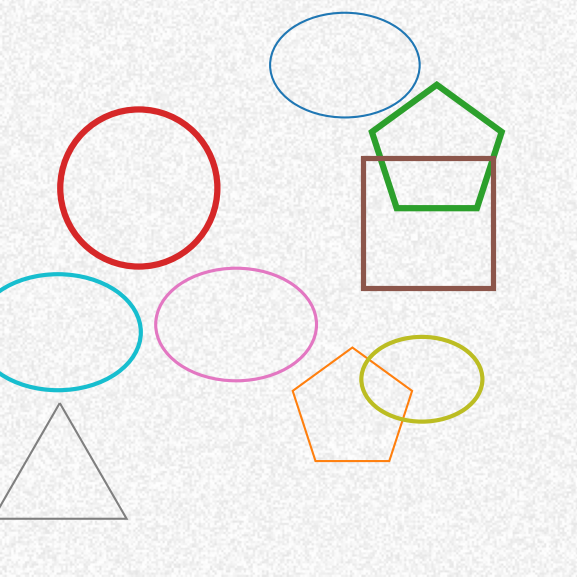[{"shape": "oval", "thickness": 1, "radius": 0.65, "center": [0.597, 0.886]}, {"shape": "pentagon", "thickness": 1, "radius": 0.54, "center": [0.61, 0.289]}, {"shape": "pentagon", "thickness": 3, "radius": 0.59, "center": [0.756, 0.734]}, {"shape": "circle", "thickness": 3, "radius": 0.68, "center": [0.24, 0.674]}, {"shape": "square", "thickness": 2.5, "radius": 0.57, "center": [0.741, 0.613]}, {"shape": "oval", "thickness": 1.5, "radius": 0.7, "center": [0.409, 0.437]}, {"shape": "triangle", "thickness": 1, "radius": 0.67, "center": [0.103, 0.168]}, {"shape": "oval", "thickness": 2, "radius": 0.52, "center": [0.731, 0.342]}, {"shape": "oval", "thickness": 2, "radius": 0.72, "center": [0.1, 0.424]}]